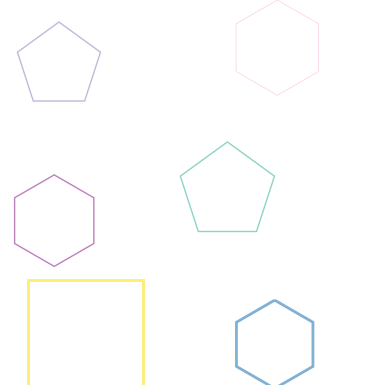[{"shape": "pentagon", "thickness": 1, "radius": 0.64, "center": [0.591, 0.503]}, {"shape": "pentagon", "thickness": 1, "radius": 0.57, "center": [0.153, 0.829]}, {"shape": "hexagon", "thickness": 2, "radius": 0.57, "center": [0.713, 0.106]}, {"shape": "hexagon", "thickness": 0.5, "radius": 0.62, "center": [0.72, 0.876]}, {"shape": "hexagon", "thickness": 1, "radius": 0.59, "center": [0.141, 0.427]}, {"shape": "square", "thickness": 2, "radius": 0.75, "center": [0.221, 0.124]}]